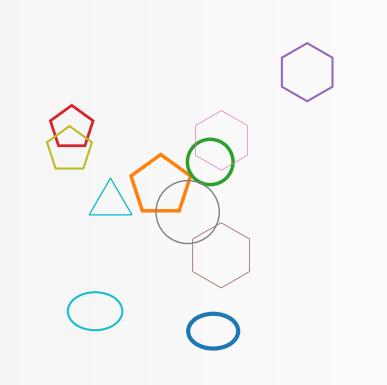[{"shape": "oval", "thickness": 3, "radius": 0.32, "center": [0.55, 0.14]}, {"shape": "pentagon", "thickness": 2.5, "radius": 0.4, "center": [0.415, 0.518]}, {"shape": "circle", "thickness": 2.5, "radius": 0.29, "center": [0.543, 0.579]}, {"shape": "pentagon", "thickness": 2, "radius": 0.29, "center": [0.185, 0.668]}, {"shape": "hexagon", "thickness": 1.5, "radius": 0.38, "center": [0.793, 0.812]}, {"shape": "hexagon", "thickness": 0.5, "radius": 0.42, "center": [0.571, 0.337]}, {"shape": "hexagon", "thickness": 0.5, "radius": 0.39, "center": [0.571, 0.635]}, {"shape": "circle", "thickness": 1, "radius": 0.41, "center": [0.484, 0.449]}, {"shape": "pentagon", "thickness": 1.5, "radius": 0.3, "center": [0.179, 0.612]}, {"shape": "oval", "thickness": 1.5, "radius": 0.35, "center": [0.245, 0.192]}, {"shape": "triangle", "thickness": 1, "radius": 0.32, "center": [0.285, 0.474]}]